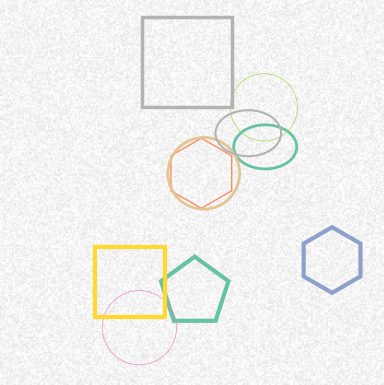[{"shape": "pentagon", "thickness": 3, "radius": 0.46, "center": [0.506, 0.241]}, {"shape": "oval", "thickness": 2, "radius": 0.41, "center": [0.689, 0.619]}, {"shape": "hexagon", "thickness": 1, "radius": 0.46, "center": [0.523, 0.55]}, {"shape": "hexagon", "thickness": 3, "radius": 0.43, "center": [0.863, 0.325]}, {"shape": "circle", "thickness": 0.5, "radius": 0.48, "center": [0.362, 0.149]}, {"shape": "circle", "thickness": 0.5, "radius": 0.44, "center": [0.685, 0.721]}, {"shape": "square", "thickness": 3, "radius": 0.46, "center": [0.337, 0.267]}, {"shape": "circle", "thickness": 2, "radius": 0.47, "center": [0.529, 0.55]}, {"shape": "oval", "thickness": 1.5, "radius": 0.43, "center": [0.645, 0.654]}, {"shape": "square", "thickness": 2.5, "radius": 0.58, "center": [0.485, 0.839]}]